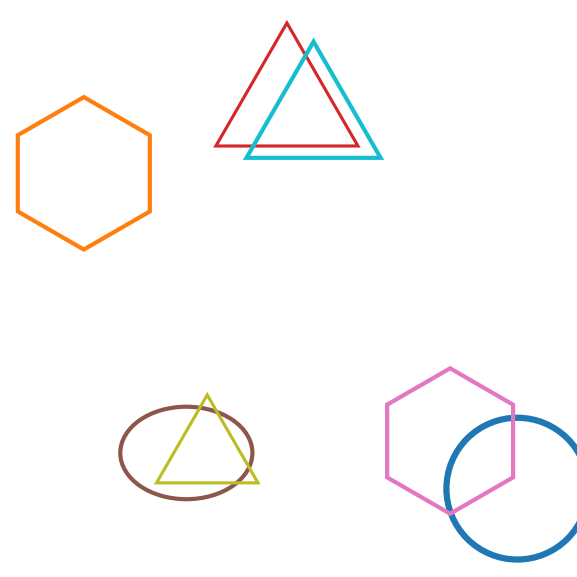[{"shape": "circle", "thickness": 3, "radius": 0.61, "center": [0.896, 0.153]}, {"shape": "hexagon", "thickness": 2, "radius": 0.66, "center": [0.145, 0.699]}, {"shape": "triangle", "thickness": 1.5, "radius": 0.71, "center": [0.497, 0.817]}, {"shape": "oval", "thickness": 2, "radius": 0.57, "center": [0.323, 0.215]}, {"shape": "hexagon", "thickness": 2, "radius": 0.63, "center": [0.779, 0.235]}, {"shape": "triangle", "thickness": 1.5, "radius": 0.51, "center": [0.359, 0.214]}, {"shape": "triangle", "thickness": 2, "radius": 0.67, "center": [0.543, 0.793]}]